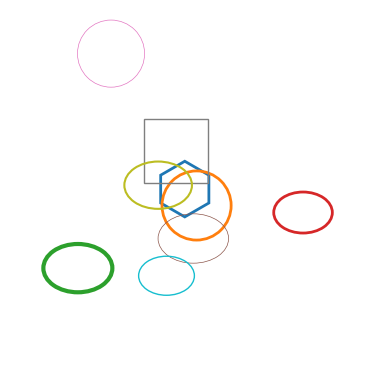[{"shape": "hexagon", "thickness": 2, "radius": 0.36, "center": [0.48, 0.509]}, {"shape": "circle", "thickness": 2, "radius": 0.45, "center": [0.511, 0.466]}, {"shape": "oval", "thickness": 3, "radius": 0.45, "center": [0.202, 0.304]}, {"shape": "oval", "thickness": 2, "radius": 0.38, "center": [0.787, 0.448]}, {"shape": "oval", "thickness": 0.5, "radius": 0.46, "center": [0.502, 0.381]}, {"shape": "circle", "thickness": 0.5, "radius": 0.44, "center": [0.288, 0.861]}, {"shape": "square", "thickness": 1, "radius": 0.41, "center": [0.458, 0.607]}, {"shape": "oval", "thickness": 1.5, "radius": 0.44, "center": [0.411, 0.519]}, {"shape": "oval", "thickness": 1, "radius": 0.36, "center": [0.432, 0.284]}]